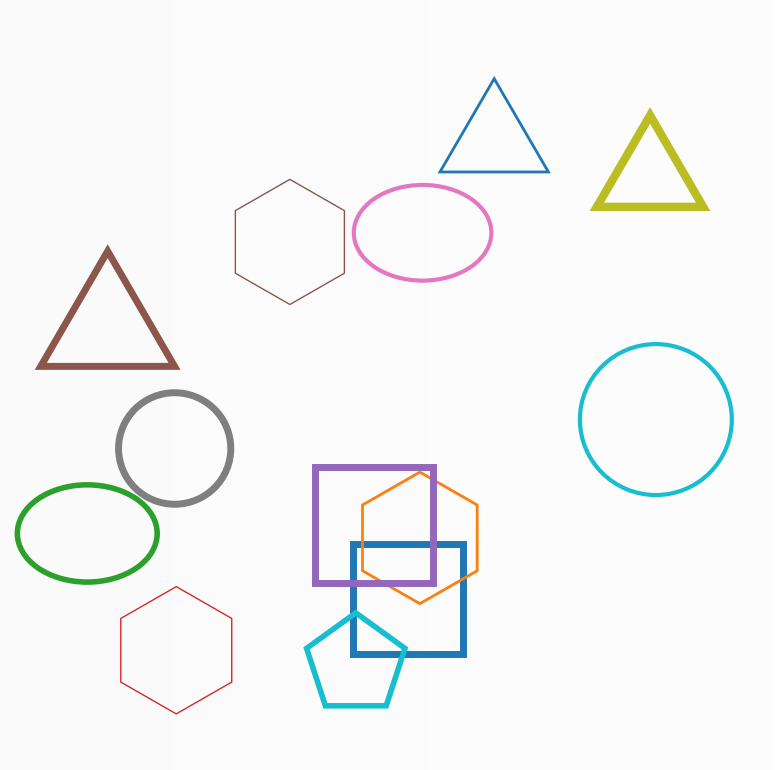[{"shape": "triangle", "thickness": 1, "radius": 0.4, "center": [0.638, 0.817]}, {"shape": "square", "thickness": 2.5, "radius": 0.36, "center": [0.527, 0.222]}, {"shape": "hexagon", "thickness": 1, "radius": 0.43, "center": [0.542, 0.301]}, {"shape": "oval", "thickness": 2, "radius": 0.45, "center": [0.113, 0.307]}, {"shape": "hexagon", "thickness": 0.5, "radius": 0.41, "center": [0.227, 0.156]}, {"shape": "square", "thickness": 2.5, "radius": 0.38, "center": [0.483, 0.318]}, {"shape": "hexagon", "thickness": 0.5, "radius": 0.41, "center": [0.374, 0.686]}, {"shape": "triangle", "thickness": 2.5, "radius": 0.5, "center": [0.139, 0.574]}, {"shape": "oval", "thickness": 1.5, "radius": 0.44, "center": [0.545, 0.698]}, {"shape": "circle", "thickness": 2.5, "radius": 0.36, "center": [0.225, 0.418]}, {"shape": "triangle", "thickness": 3, "radius": 0.4, "center": [0.839, 0.771]}, {"shape": "circle", "thickness": 1.5, "radius": 0.49, "center": [0.846, 0.455]}, {"shape": "pentagon", "thickness": 2, "radius": 0.33, "center": [0.459, 0.137]}]